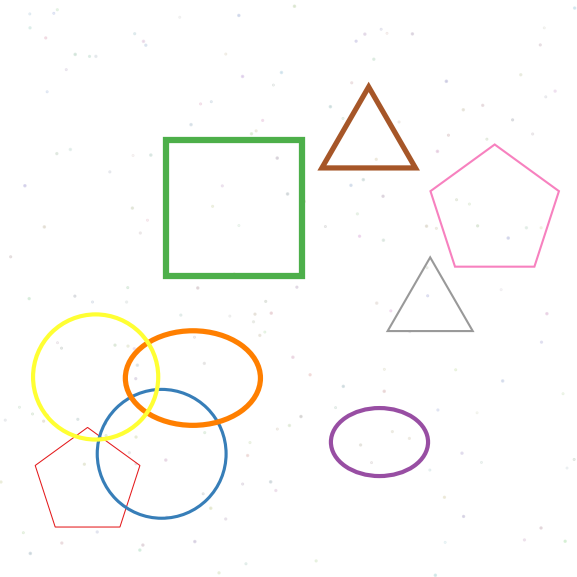[{"shape": "pentagon", "thickness": 0.5, "radius": 0.48, "center": [0.152, 0.164]}, {"shape": "circle", "thickness": 1.5, "radius": 0.56, "center": [0.28, 0.213]}, {"shape": "square", "thickness": 3, "radius": 0.59, "center": [0.405, 0.639]}, {"shape": "oval", "thickness": 2, "radius": 0.42, "center": [0.657, 0.234]}, {"shape": "oval", "thickness": 2.5, "radius": 0.58, "center": [0.334, 0.344]}, {"shape": "circle", "thickness": 2, "radius": 0.54, "center": [0.166, 0.346]}, {"shape": "triangle", "thickness": 2.5, "radius": 0.47, "center": [0.638, 0.755]}, {"shape": "pentagon", "thickness": 1, "radius": 0.58, "center": [0.857, 0.632]}, {"shape": "triangle", "thickness": 1, "radius": 0.43, "center": [0.745, 0.468]}]